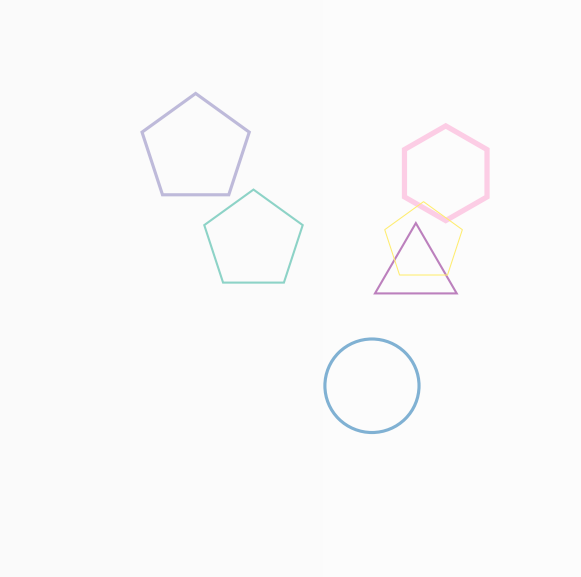[{"shape": "pentagon", "thickness": 1, "radius": 0.45, "center": [0.436, 0.582]}, {"shape": "pentagon", "thickness": 1.5, "radius": 0.48, "center": [0.337, 0.74]}, {"shape": "circle", "thickness": 1.5, "radius": 0.4, "center": [0.64, 0.331]}, {"shape": "hexagon", "thickness": 2.5, "radius": 0.41, "center": [0.767, 0.699]}, {"shape": "triangle", "thickness": 1, "radius": 0.41, "center": [0.715, 0.532]}, {"shape": "pentagon", "thickness": 0.5, "radius": 0.35, "center": [0.729, 0.58]}]